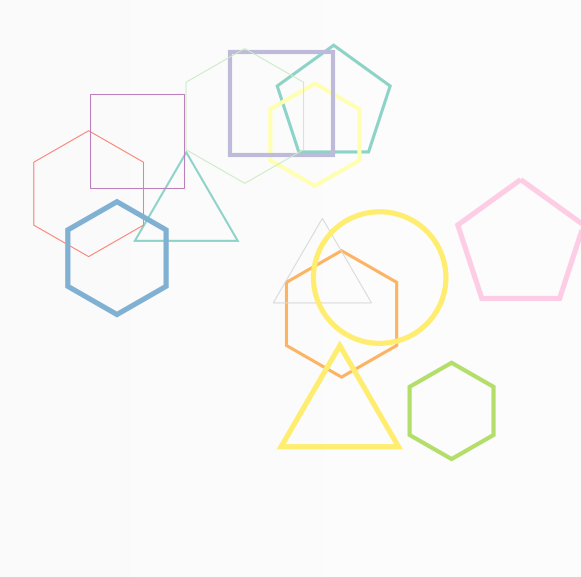[{"shape": "pentagon", "thickness": 1.5, "radius": 0.51, "center": [0.574, 0.819]}, {"shape": "triangle", "thickness": 1, "radius": 0.51, "center": [0.321, 0.633]}, {"shape": "hexagon", "thickness": 2, "radius": 0.44, "center": [0.542, 0.766]}, {"shape": "square", "thickness": 2, "radius": 0.44, "center": [0.485, 0.82]}, {"shape": "hexagon", "thickness": 0.5, "radius": 0.54, "center": [0.152, 0.664]}, {"shape": "hexagon", "thickness": 2.5, "radius": 0.49, "center": [0.201, 0.552]}, {"shape": "hexagon", "thickness": 1.5, "radius": 0.55, "center": [0.588, 0.456]}, {"shape": "hexagon", "thickness": 2, "radius": 0.42, "center": [0.777, 0.288]}, {"shape": "pentagon", "thickness": 2.5, "radius": 0.57, "center": [0.896, 0.574]}, {"shape": "triangle", "thickness": 0.5, "radius": 0.49, "center": [0.555, 0.523]}, {"shape": "square", "thickness": 0.5, "radius": 0.41, "center": [0.236, 0.755]}, {"shape": "hexagon", "thickness": 0.5, "radius": 0.58, "center": [0.421, 0.798]}, {"shape": "circle", "thickness": 2.5, "radius": 0.57, "center": [0.653, 0.518]}, {"shape": "triangle", "thickness": 2.5, "radius": 0.58, "center": [0.585, 0.284]}]